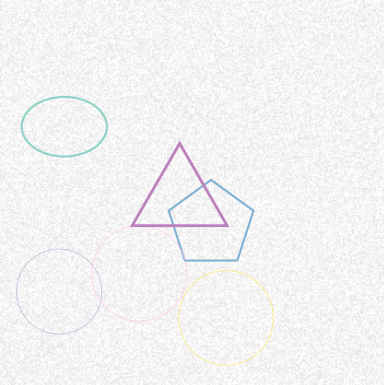[{"shape": "oval", "thickness": 1.5, "radius": 0.55, "center": [0.167, 0.671]}, {"shape": "circle", "thickness": 0.5, "radius": 0.55, "center": [0.153, 0.242]}, {"shape": "pentagon", "thickness": 1.5, "radius": 0.58, "center": [0.548, 0.417]}, {"shape": "circle", "thickness": 0.5, "radius": 0.62, "center": [0.362, 0.29]}, {"shape": "triangle", "thickness": 2, "radius": 0.71, "center": [0.467, 0.485]}, {"shape": "circle", "thickness": 0.5, "radius": 0.62, "center": [0.587, 0.174]}]